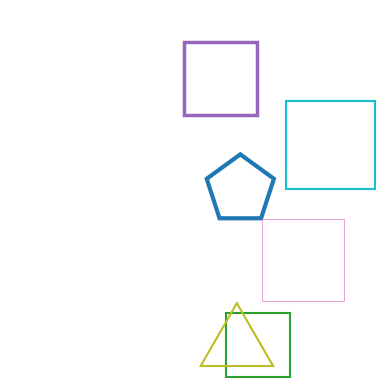[{"shape": "pentagon", "thickness": 3, "radius": 0.46, "center": [0.624, 0.507]}, {"shape": "square", "thickness": 1.5, "radius": 0.42, "center": [0.67, 0.104]}, {"shape": "square", "thickness": 2.5, "radius": 0.47, "center": [0.573, 0.796]}, {"shape": "square", "thickness": 0.5, "radius": 0.53, "center": [0.788, 0.324]}, {"shape": "triangle", "thickness": 1.5, "radius": 0.54, "center": [0.615, 0.104]}, {"shape": "square", "thickness": 1.5, "radius": 0.57, "center": [0.859, 0.624]}]